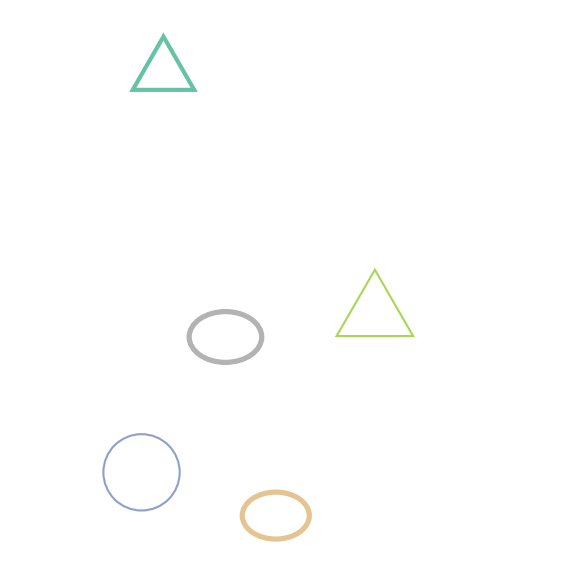[{"shape": "triangle", "thickness": 2, "radius": 0.31, "center": [0.283, 0.874]}, {"shape": "circle", "thickness": 1, "radius": 0.33, "center": [0.245, 0.181]}, {"shape": "triangle", "thickness": 1, "radius": 0.38, "center": [0.649, 0.456]}, {"shape": "oval", "thickness": 2.5, "radius": 0.29, "center": [0.478, 0.106]}, {"shape": "oval", "thickness": 2.5, "radius": 0.31, "center": [0.39, 0.416]}]